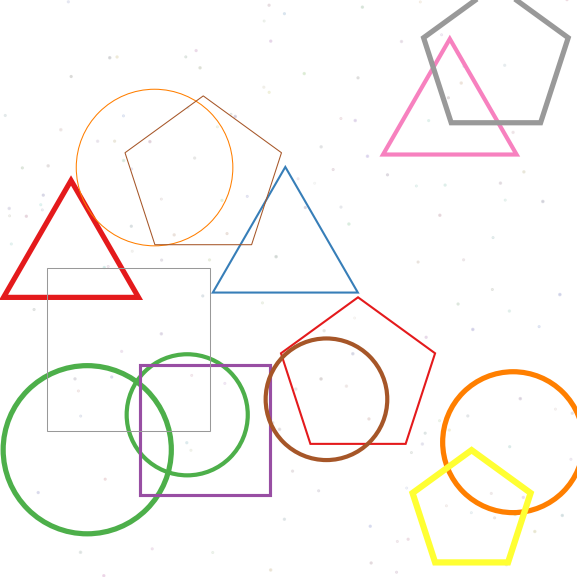[{"shape": "pentagon", "thickness": 1, "radius": 0.7, "center": [0.62, 0.344]}, {"shape": "triangle", "thickness": 2.5, "radius": 0.67, "center": [0.123, 0.552]}, {"shape": "triangle", "thickness": 1, "radius": 0.72, "center": [0.494, 0.565]}, {"shape": "circle", "thickness": 2.5, "radius": 0.73, "center": [0.151, 0.22]}, {"shape": "circle", "thickness": 2, "radius": 0.52, "center": [0.324, 0.281]}, {"shape": "square", "thickness": 1.5, "radius": 0.56, "center": [0.355, 0.254]}, {"shape": "circle", "thickness": 2.5, "radius": 0.61, "center": [0.889, 0.233]}, {"shape": "circle", "thickness": 0.5, "radius": 0.68, "center": [0.268, 0.709]}, {"shape": "pentagon", "thickness": 3, "radius": 0.54, "center": [0.817, 0.112]}, {"shape": "circle", "thickness": 2, "radius": 0.53, "center": [0.565, 0.308]}, {"shape": "pentagon", "thickness": 0.5, "radius": 0.71, "center": [0.352, 0.691]}, {"shape": "triangle", "thickness": 2, "radius": 0.67, "center": [0.779, 0.798]}, {"shape": "square", "thickness": 0.5, "radius": 0.71, "center": [0.222, 0.393]}, {"shape": "pentagon", "thickness": 2.5, "radius": 0.66, "center": [0.859, 0.893]}]